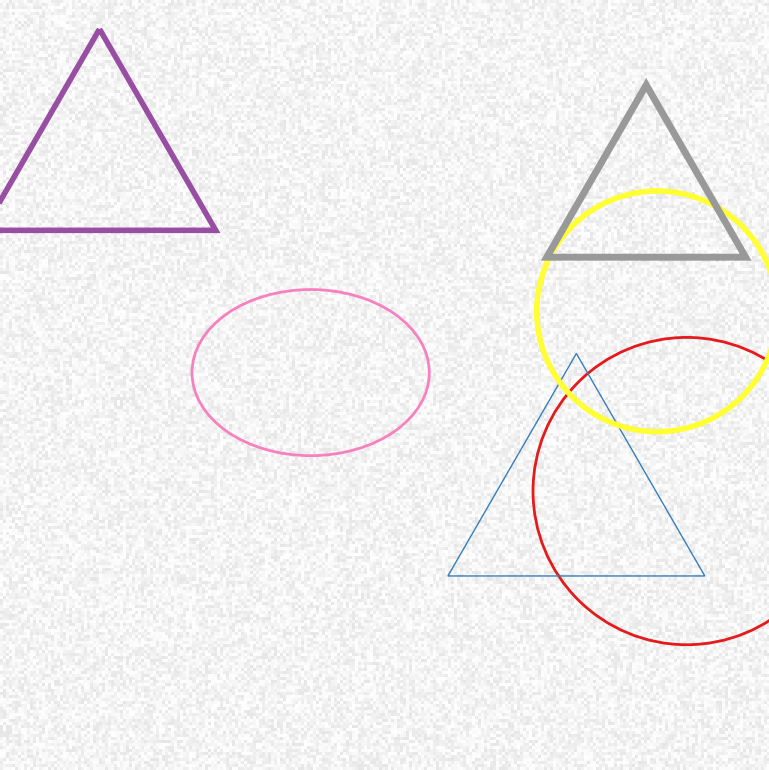[{"shape": "circle", "thickness": 1, "radius": 1.0, "center": [0.892, 0.362]}, {"shape": "triangle", "thickness": 0.5, "radius": 0.96, "center": [0.749, 0.348]}, {"shape": "triangle", "thickness": 2, "radius": 0.87, "center": [0.129, 0.788]}, {"shape": "circle", "thickness": 2, "radius": 0.78, "center": [0.853, 0.596]}, {"shape": "oval", "thickness": 1, "radius": 0.77, "center": [0.403, 0.516]}, {"shape": "triangle", "thickness": 2.5, "radius": 0.75, "center": [0.839, 0.741]}]